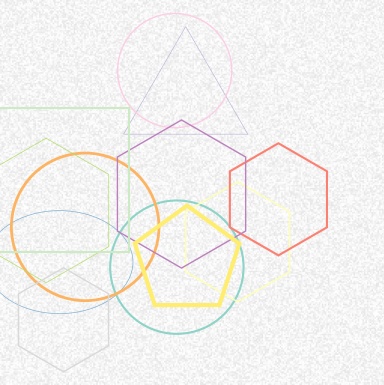[{"shape": "circle", "thickness": 1.5, "radius": 0.87, "center": [0.459, 0.306]}, {"shape": "hexagon", "thickness": 1, "radius": 0.78, "center": [0.617, 0.372]}, {"shape": "triangle", "thickness": 0.5, "radius": 0.93, "center": [0.482, 0.745]}, {"shape": "hexagon", "thickness": 1.5, "radius": 0.73, "center": [0.723, 0.482]}, {"shape": "oval", "thickness": 0.5, "radius": 0.96, "center": [0.154, 0.319]}, {"shape": "circle", "thickness": 2, "radius": 0.96, "center": [0.221, 0.411]}, {"shape": "hexagon", "thickness": 0.5, "radius": 0.94, "center": [0.12, 0.453]}, {"shape": "circle", "thickness": 1, "radius": 0.74, "center": [0.454, 0.817]}, {"shape": "hexagon", "thickness": 1, "radius": 0.68, "center": [0.165, 0.169]}, {"shape": "hexagon", "thickness": 1, "radius": 0.96, "center": [0.472, 0.496]}, {"shape": "square", "thickness": 1.5, "radius": 0.93, "center": [0.149, 0.533]}, {"shape": "pentagon", "thickness": 3, "radius": 0.71, "center": [0.486, 0.323]}]